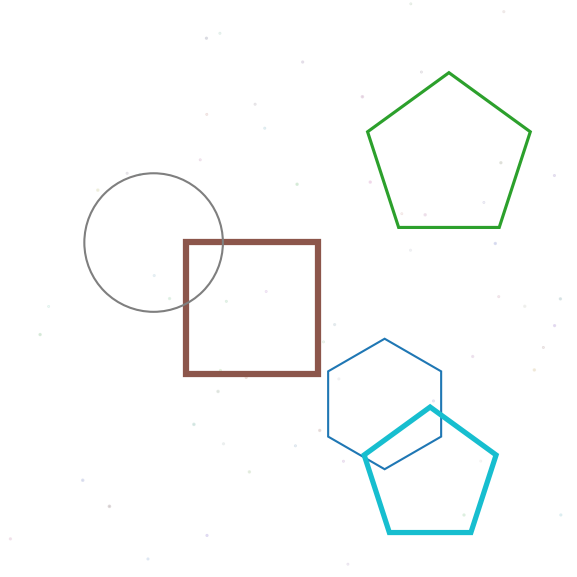[{"shape": "hexagon", "thickness": 1, "radius": 0.56, "center": [0.666, 0.3]}, {"shape": "pentagon", "thickness": 1.5, "radius": 0.74, "center": [0.777, 0.725]}, {"shape": "square", "thickness": 3, "radius": 0.57, "center": [0.437, 0.466]}, {"shape": "circle", "thickness": 1, "radius": 0.6, "center": [0.266, 0.579]}, {"shape": "pentagon", "thickness": 2.5, "radius": 0.6, "center": [0.745, 0.174]}]